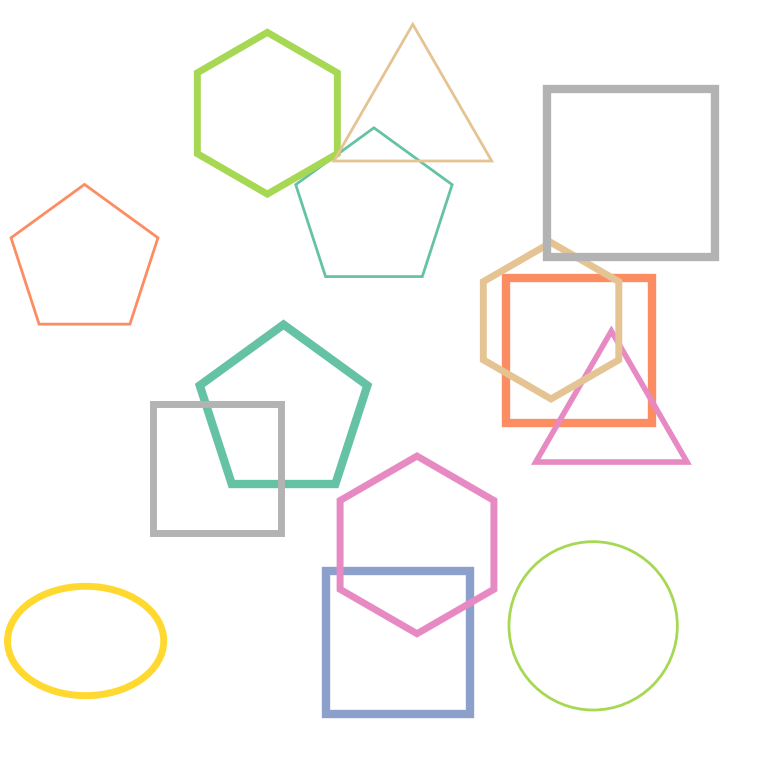[{"shape": "pentagon", "thickness": 1, "radius": 0.53, "center": [0.486, 0.727]}, {"shape": "pentagon", "thickness": 3, "radius": 0.57, "center": [0.368, 0.464]}, {"shape": "pentagon", "thickness": 1, "radius": 0.5, "center": [0.11, 0.66]}, {"shape": "square", "thickness": 3, "radius": 0.47, "center": [0.752, 0.545]}, {"shape": "square", "thickness": 3, "radius": 0.47, "center": [0.517, 0.166]}, {"shape": "hexagon", "thickness": 2.5, "radius": 0.58, "center": [0.542, 0.292]}, {"shape": "triangle", "thickness": 2, "radius": 0.57, "center": [0.794, 0.457]}, {"shape": "hexagon", "thickness": 2.5, "radius": 0.53, "center": [0.347, 0.853]}, {"shape": "circle", "thickness": 1, "radius": 0.55, "center": [0.77, 0.187]}, {"shape": "oval", "thickness": 2.5, "radius": 0.51, "center": [0.111, 0.168]}, {"shape": "hexagon", "thickness": 2.5, "radius": 0.51, "center": [0.716, 0.583]}, {"shape": "triangle", "thickness": 1, "radius": 0.59, "center": [0.536, 0.85]}, {"shape": "square", "thickness": 2.5, "radius": 0.42, "center": [0.282, 0.392]}, {"shape": "square", "thickness": 3, "radius": 0.54, "center": [0.82, 0.776]}]